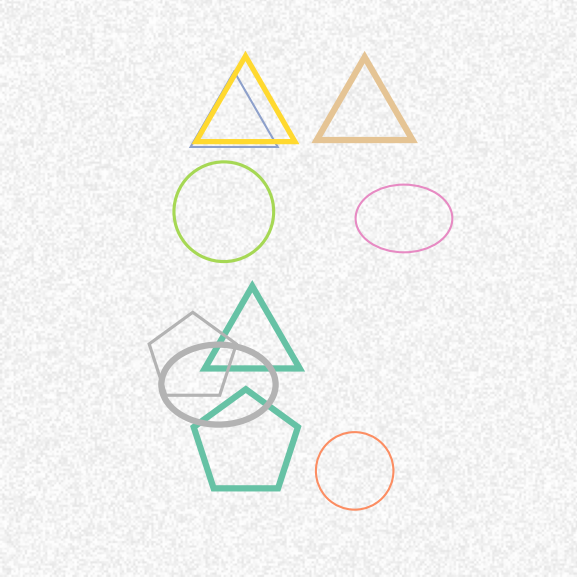[{"shape": "triangle", "thickness": 3, "radius": 0.47, "center": [0.437, 0.409]}, {"shape": "pentagon", "thickness": 3, "radius": 0.47, "center": [0.426, 0.23]}, {"shape": "circle", "thickness": 1, "radius": 0.34, "center": [0.614, 0.184]}, {"shape": "triangle", "thickness": 1, "radius": 0.44, "center": [0.405, 0.788]}, {"shape": "oval", "thickness": 1, "radius": 0.42, "center": [0.7, 0.621]}, {"shape": "circle", "thickness": 1.5, "radius": 0.43, "center": [0.388, 0.633]}, {"shape": "triangle", "thickness": 2.5, "radius": 0.49, "center": [0.425, 0.803]}, {"shape": "triangle", "thickness": 3, "radius": 0.48, "center": [0.631, 0.805]}, {"shape": "oval", "thickness": 3, "radius": 0.49, "center": [0.378, 0.333]}, {"shape": "pentagon", "thickness": 1.5, "radius": 0.4, "center": [0.334, 0.379]}]